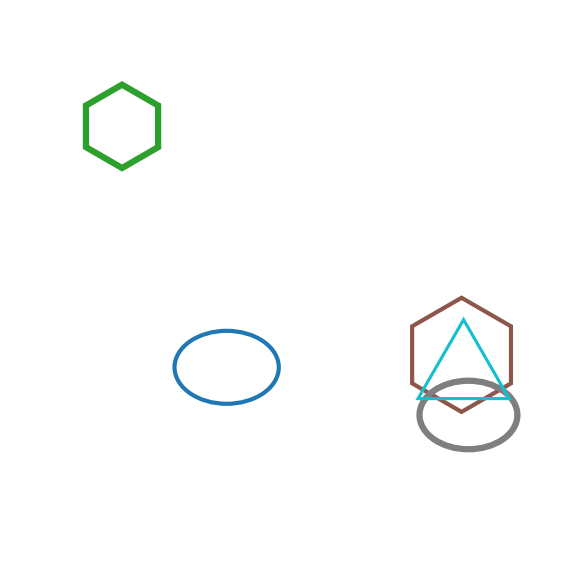[{"shape": "oval", "thickness": 2, "radius": 0.45, "center": [0.392, 0.363]}, {"shape": "hexagon", "thickness": 3, "radius": 0.36, "center": [0.211, 0.78]}, {"shape": "hexagon", "thickness": 2, "radius": 0.49, "center": [0.799, 0.385]}, {"shape": "oval", "thickness": 3, "radius": 0.42, "center": [0.811, 0.281]}, {"shape": "triangle", "thickness": 1.5, "radius": 0.46, "center": [0.803, 0.354]}]